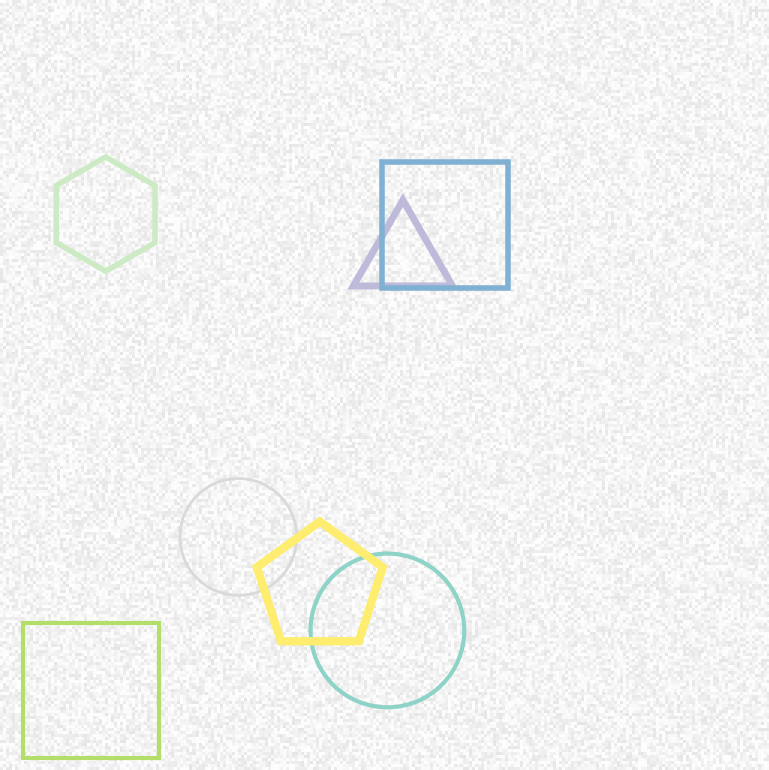[{"shape": "circle", "thickness": 1.5, "radius": 0.5, "center": [0.503, 0.181]}, {"shape": "triangle", "thickness": 2.5, "radius": 0.37, "center": [0.523, 0.666]}, {"shape": "square", "thickness": 2, "radius": 0.41, "center": [0.578, 0.708]}, {"shape": "square", "thickness": 1.5, "radius": 0.44, "center": [0.118, 0.103]}, {"shape": "circle", "thickness": 1, "radius": 0.38, "center": [0.31, 0.303]}, {"shape": "hexagon", "thickness": 2, "radius": 0.37, "center": [0.137, 0.722]}, {"shape": "pentagon", "thickness": 3, "radius": 0.43, "center": [0.415, 0.237]}]